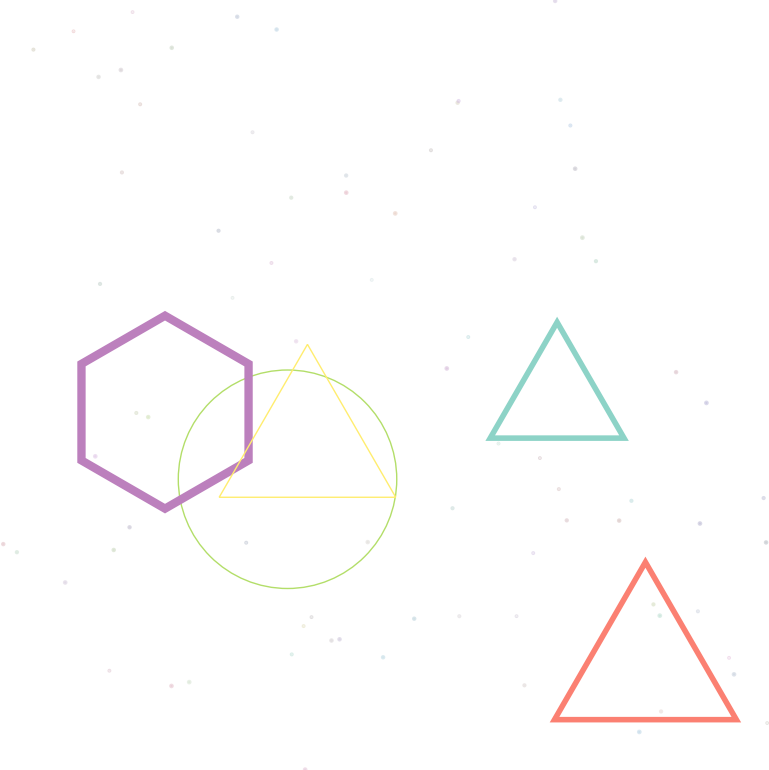[{"shape": "triangle", "thickness": 2, "radius": 0.5, "center": [0.724, 0.481]}, {"shape": "triangle", "thickness": 2, "radius": 0.68, "center": [0.838, 0.134]}, {"shape": "circle", "thickness": 0.5, "radius": 0.71, "center": [0.373, 0.378]}, {"shape": "hexagon", "thickness": 3, "radius": 0.63, "center": [0.214, 0.465]}, {"shape": "triangle", "thickness": 0.5, "radius": 0.66, "center": [0.399, 0.42]}]